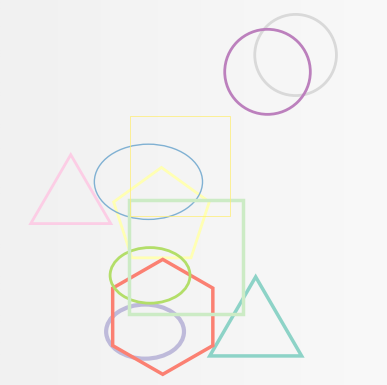[{"shape": "triangle", "thickness": 2.5, "radius": 0.68, "center": [0.66, 0.144]}, {"shape": "pentagon", "thickness": 2, "radius": 0.65, "center": [0.417, 0.435]}, {"shape": "oval", "thickness": 3, "radius": 0.5, "center": [0.374, 0.139]}, {"shape": "hexagon", "thickness": 2.5, "radius": 0.75, "center": [0.42, 0.177]}, {"shape": "oval", "thickness": 1, "radius": 0.7, "center": [0.383, 0.528]}, {"shape": "oval", "thickness": 2, "radius": 0.52, "center": [0.387, 0.285]}, {"shape": "triangle", "thickness": 2, "radius": 0.6, "center": [0.183, 0.479]}, {"shape": "circle", "thickness": 2, "radius": 0.53, "center": [0.763, 0.857]}, {"shape": "circle", "thickness": 2, "radius": 0.55, "center": [0.69, 0.813]}, {"shape": "square", "thickness": 2.5, "radius": 0.74, "center": [0.48, 0.332]}, {"shape": "square", "thickness": 0.5, "radius": 0.65, "center": [0.465, 0.569]}]